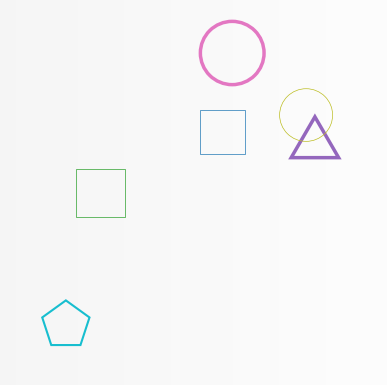[{"shape": "square", "thickness": 0.5, "radius": 0.29, "center": [0.574, 0.657]}, {"shape": "square", "thickness": 0.5, "radius": 0.31, "center": [0.259, 0.498]}, {"shape": "triangle", "thickness": 2.5, "radius": 0.35, "center": [0.813, 0.626]}, {"shape": "circle", "thickness": 2.5, "radius": 0.41, "center": [0.599, 0.862]}, {"shape": "circle", "thickness": 0.5, "radius": 0.34, "center": [0.79, 0.701]}, {"shape": "pentagon", "thickness": 1.5, "radius": 0.32, "center": [0.17, 0.156]}]